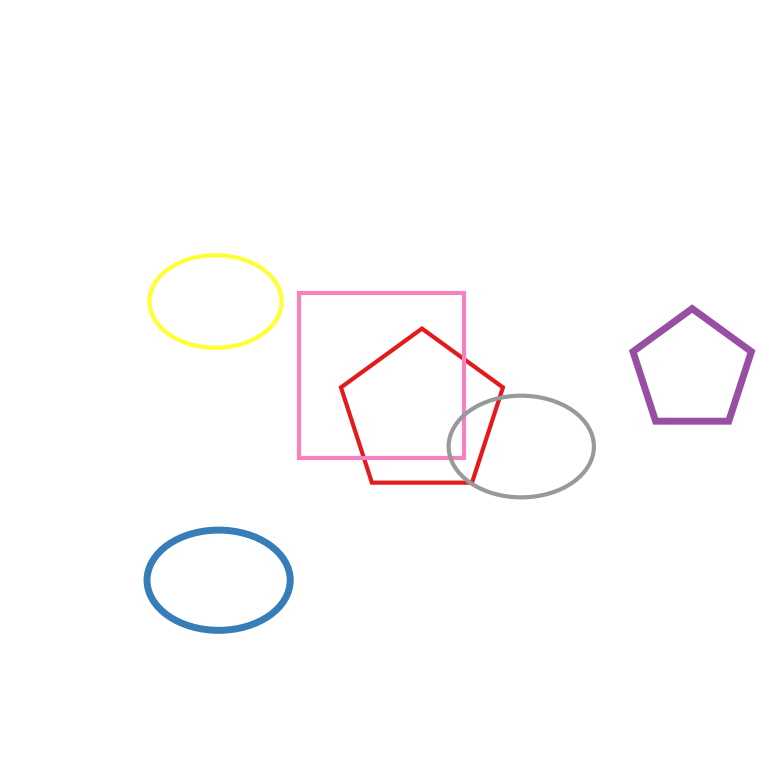[{"shape": "pentagon", "thickness": 1.5, "radius": 0.55, "center": [0.548, 0.463]}, {"shape": "oval", "thickness": 2.5, "radius": 0.46, "center": [0.284, 0.246]}, {"shape": "pentagon", "thickness": 2.5, "radius": 0.4, "center": [0.899, 0.518]}, {"shape": "oval", "thickness": 1.5, "radius": 0.43, "center": [0.28, 0.608]}, {"shape": "square", "thickness": 1.5, "radius": 0.54, "center": [0.496, 0.512]}, {"shape": "oval", "thickness": 1.5, "radius": 0.47, "center": [0.677, 0.42]}]